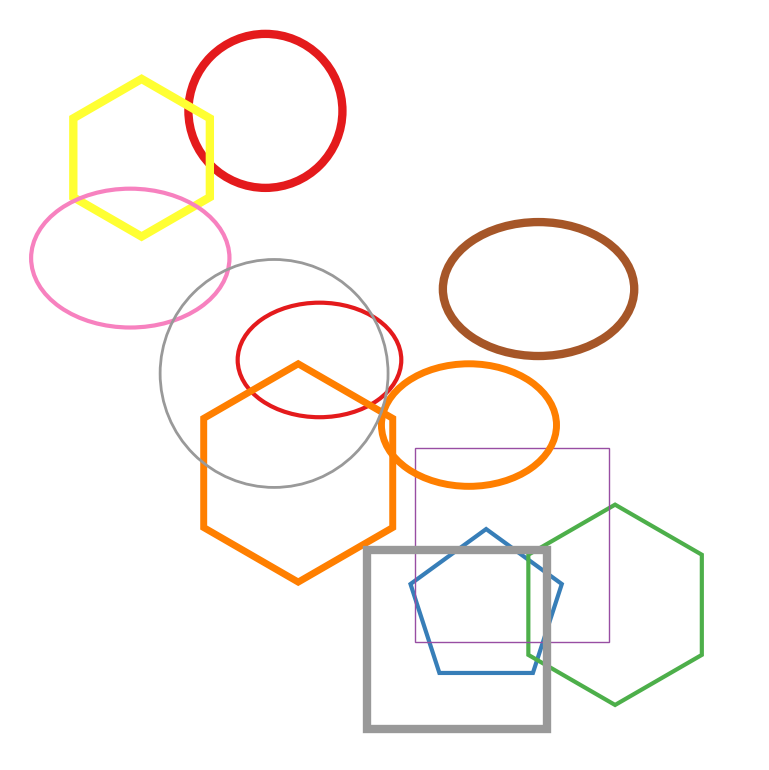[{"shape": "circle", "thickness": 3, "radius": 0.5, "center": [0.345, 0.856]}, {"shape": "oval", "thickness": 1.5, "radius": 0.53, "center": [0.415, 0.533]}, {"shape": "pentagon", "thickness": 1.5, "radius": 0.52, "center": [0.631, 0.21]}, {"shape": "hexagon", "thickness": 1.5, "radius": 0.65, "center": [0.799, 0.215]}, {"shape": "square", "thickness": 0.5, "radius": 0.63, "center": [0.664, 0.292]}, {"shape": "oval", "thickness": 2.5, "radius": 0.57, "center": [0.609, 0.448]}, {"shape": "hexagon", "thickness": 2.5, "radius": 0.71, "center": [0.387, 0.386]}, {"shape": "hexagon", "thickness": 3, "radius": 0.51, "center": [0.184, 0.795]}, {"shape": "oval", "thickness": 3, "radius": 0.62, "center": [0.699, 0.625]}, {"shape": "oval", "thickness": 1.5, "radius": 0.64, "center": [0.169, 0.665]}, {"shape": "circle", "thickness": 1, "radius": 0.74, "center": [0.356, 0.515]}, {"shape": "square", "thickness": 3, "radius": 0.58, "center": [0.594, 0.17]}]